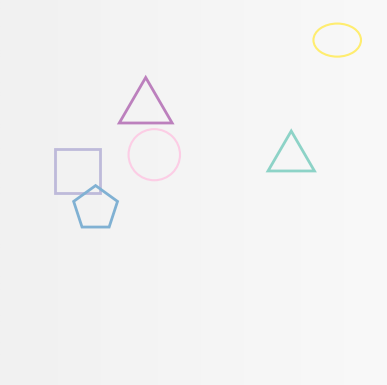[{"shape": "triangle", "thickness": 2, "radius": 0.35, "center": [0.752, 0.59]}, {"shape": "square", "thickness": 2, "radius": 0.29, "center": [0.2, 0.557]}, {"shape": "pentagon", "thickness": 2, "radius": 0.3, "center": [0.247, 0.458]}, {"shape": "circle", "thickness": 1.5, "radius": 0.33, "center": [0.398, 0.598]}, {"shape": "triangle", "thickness": 2, "radius": 0.39, "center": [0.376, 0.72]}, {"shape": "oval", "thickness": 1.5, "radius": 0.31, "center": [0.87, 0.896]}]